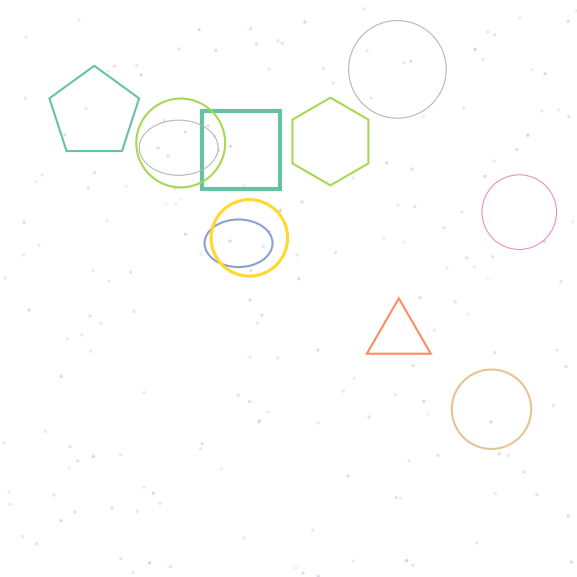[{"shape": "pentagon", "thickness": 1, "radius": 0.41, "center": [0.163, 0.804]}, {"shape": "square", "thickness": 2, "radius": 0.34, "center": [0.417, 0.74]}, {"shape": "triangle", "thickness": 1, "radius": 0.32, "center": [0.691, 0.419]}, {"shape": "oval", "thickness": 1, "radius": 0.29, "center": [0.413, 0.578]}, {"shape": "circle", "thickness": 0.5, "radius": 0.32, "center": [0.899, 0.632]}, {"shape": "hexagon", "thickness": 1, "radius": 0.38, "center": [0.572, 0.754]}, {"shape": "circle", "thickness": 1, "radius": 0.38, "center": [0.313, 0.752]}, {"shape": "circle", "thickness": 1.5, "radius": 0.33, "center": [0.432, 0.587]}, {"shape": "circle", "thickness": 1, "radius": 0.34, "center": [0.851, 0.291]}, {"shape": "circle", "thickness": 0.5, "radius": 0.42, "center": [0.688, 0.879]}, {"shape": "oval", "thickness": 0.5, "radius": 0.34, "center": [0.309, 0.743]}]